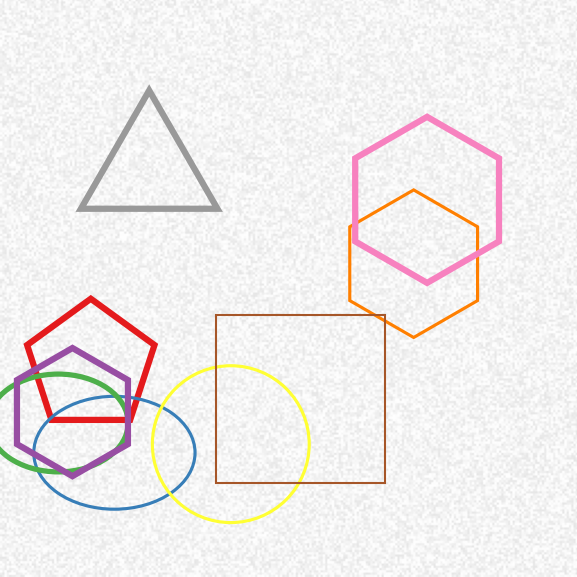[{"shape": "pentagon", "thickness": 3, "radius": 0.58, "center": [0.157, 0.366]}, {"shape": "oval", "thickness": 1.5, "radius": 0.7, "center": [0.198, 0.215]}, {"shape": "oval", "thickness": 2.5, "radius": 0.6, "center": [0.101, 0.267]}, {"shape": "hexagon", "thickness": 3, "radius": 0.55, "center": [0.125, 0.286]}, {"shape": "hexagon", "thickness": 1.5, "radius": 0.64, "center": [0.716, 0.543]}, {"shape": "circle", "thickness": 1.5, "radius": 0.68, "center": [0.4, 0.23]}, {"shape": "square", "thickness": 1, "radius": 0.73, "center": [0.52, 0.308]}, {"shape": "hexagon", "thickness": 3, "radius": 0.72, "center": [0.74, 0.653]}, {"shape": "triangle", "thickness": 3, "radius": 0.68, "center": [0.258, 0.706]}]